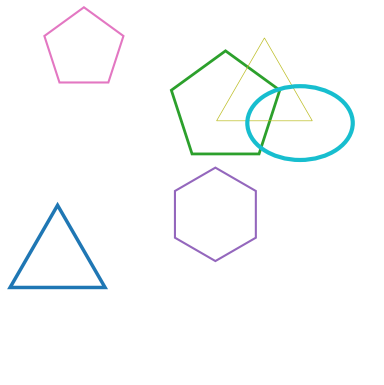[{"shape": "triangle", "thickness": 2.5, "radius": 0.71, "center": [0.15, 0.324]}, {"shape": "pentagon", "thickness": 2, "radius": 0.74, "center": [0.586, 0.72]}, {"shape": "hexagon", "thickness": 1.5, "radius": 0.61, "center": [0.559, 0.443]}, {"shape": "pentagon", "thickness": 1.5, "radius": 0.54, "center": [0.218, 0.873]}, {"shape": "triangle", "thickness": 0.5, "radius": 0.72, "center": [0.687, 0.758]}, {"shape": "oval", "thickness": 3, "radius": 0.68, "center": [0.779, 0.68]}]